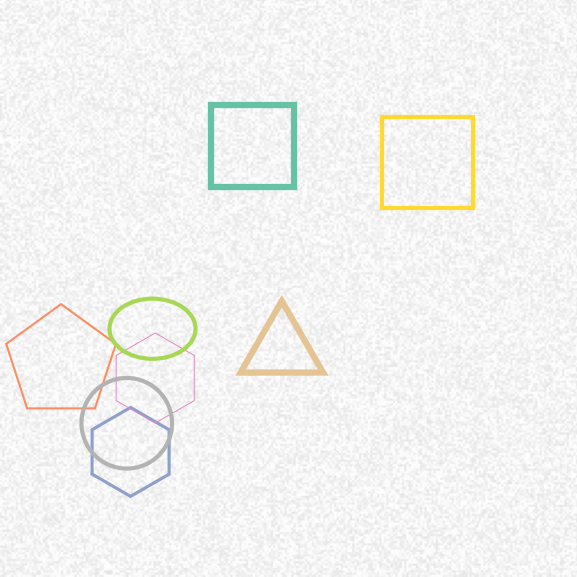[{"shape": "square", "thickness": 3, "radius": 0.36, "center": [0.437, 0.747]}, {"shape": "pentagon", "thickness": 1, "radius": 0.5, "center": [0.106, 0.373]}, {"shape": "hexagon", "thickness": 1.5, "radius": 0.38, "center": [0.226, 0.217]}, {"shape": "hexagon", "thickness": 0.5, "radius": 0.39, "center": [0.269, 0.345]}, {"shape": "oval", "thickness": 2, "radius": 0.37, "center": [0.264, 0.43]}, {"shape": "square", "thickness": 2, "radius": 0.39, "center": [0.74, 0.717]}, {"shape": "triangle", "thickness": 3, "radius": 0.41, "center": [0.488, 0.395]}, {"shape": "circle", "thickness": 2, "radius": 0.39, "center": [0.219, 0.266]}]